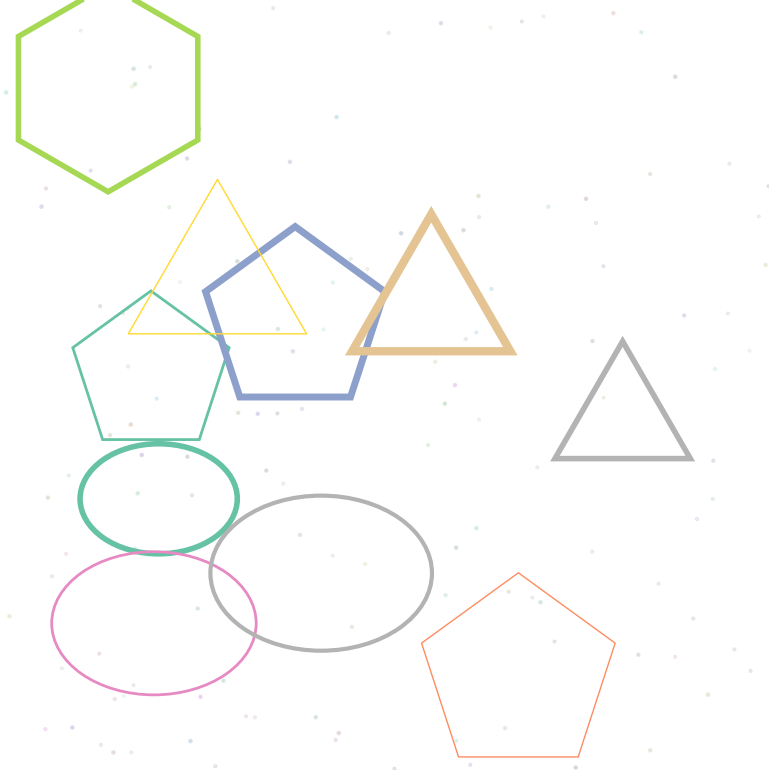[{"shape": "oval", "thickness": 2, "radius": 0.51, "center": [0.206, 0.352]}, {"shape": "pentagon", "thickness": 1, "radius": 0.53, "center": [0.196, 0.515]}, {"shape": "pentagon", "thickness": 0.5, "radius": 0.66, "center": [0.673, 0.124]}, {"shape": "pentagon", "thickness": 2.5, "radius": 0.61, "center": [0.383, 0.583]}, {"shape": "oval", "thickness": 1, "radius": 0.66, "center": [0.2, 0.191]}, {"shape": "hexagon", "thickness": 2, "radius": 0.67, "center": [0.14, 0.885]}, {"shape": "triangle", "thickness": 0.5, "radius": 0.67, "center": [0.282, 0.633]}, {"shape": "triangle", "thickness": 3, "radius": 0.59, "center": [0.56, 0.603]}, {"shape": "triangle", "thickness": 2, "radius": 0.51, "center": [0.809, 0.455]}, {"shape": "oval", "thickness": 1.5, "radius": 0.72, "center": [0.417, 0.256]}]